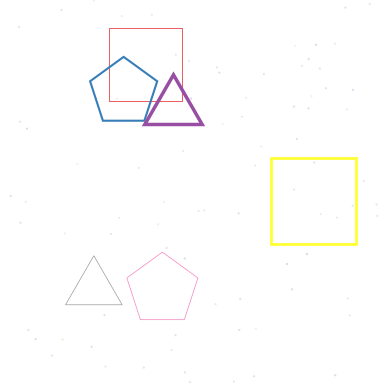[{"shape": "square", "thickness": 0.5, "radius": 0.47, "center": [0.377, 0.832]}, {"shape": "pentagon", "thickness": 1.5, "radius": 0.46, "center": [0.321, 0.761]}, {"shape": "triangle", "thickness": 2.5, "radius": 0.43, "center": [0.451, 0.72]}, {"shape": "square", "thickness": 2, "radius": 0.55, "center": [0.814, 0.478]}, {"shape": "pentagon", "thickness": 0.5, "radius": 0.49, "center": [0.422, 0.248]}, {"shape": "triangle", "thickness": 0.5, "radius": 0.42, "center": [0.244, 0.251]}]